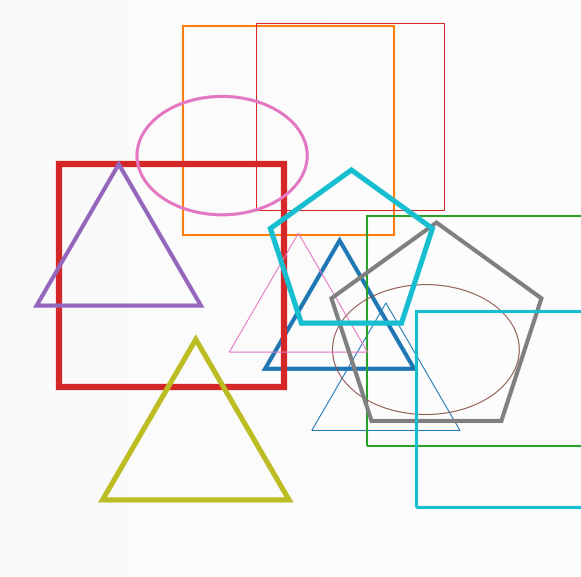[{"shape": "triangle", "thickness": 0.5, "radius": 0.74, "center": [0.664, 0.327]}, {"shape": "triangle", "thickness": 2, "radius": 0.74, "center": [0.584, 0.435]}, {"shape": "square", "thickness": 1, "radius": 0.91, "center": [0.496, 0.774]}, {"shape": "square", "thickness": 1, "radius": 1.0, "center": [0.83, 0.426]}, {"shape": "square", "thickness": 3, "radius": 0.97, "center": [0.295, 0.522]}, {"shape": "square", "thickness": 0.5, "radius": 0.81, "center": [0.603, 0.797]}, {"shape": "triangle", "thickness": 2, "radius": 0.82, "center": [0.204, 0.552]}, {"shape": "oval", "thickness": 0.5, "radius": 0.8, "center": [0.733, 0.394]}, {"shape": "oval", "thickness": 1.5, "radius": 0.73, "center": [0.382, 0.73]}, {"shape": "triangle", "thickness": 0.5, "radius": 0.69, "center": [0.513, 0.458]}, {"shape": "pentagon", "thickness": 2, "radius": 0.95, "center": [0.751, 0.424]}, {"shape": "triangle", "thickness": 2.5, "radius": 0.93, "center": [0.337, 0.226]}, {"shape": "pentagon", "thickness": 2.5, "radius": 0.73, "center": [0.605, 0.558]}, {"shape": "square", "thickness": 1.5, "radius": 0.85, "center": [0.886, 0.291]}]